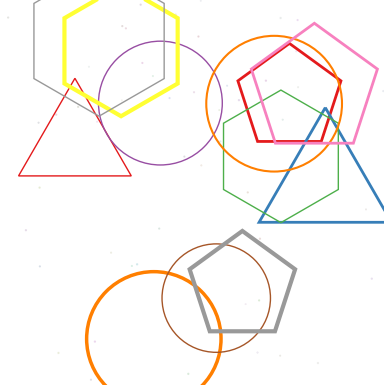[{"shape": "triangle", "thickness": 1, "radius": 0.85, "center": [0.195, 0.628]}, {"shape": "pentagon", "thickness": 2, "radius": 0.7, "center": [0.752, 0.746]}, {"shape": "triangle", "thickness": 2, "radius": 0.99, "center": [0.845, 0.522]}, {"shape": "hexagon", "thickness": 1, "radius": 0.86, "center": [0.73, 0.594]}, {"shape": "circle", "thickness": 1, "radius": 0.8, "center": [0.417, 0.732]}, {"shape": "circle", "thickness": 1.5, "radius": 0.88, "center": [0.712, 0.731]}, {"shape": "circle", "thickness": 2.5, "radius": 0.87, "center": [0.4, 0.12]}, {"shape": "hexagon", "thickness": 3, "radius": 0.85, "center": [0.314, 0.868]}, {"shape": "circle", "thickness": 1, "radius": 0.7, "center": [0.562, 0.226]}, {"shape": "pentagon", "thickness": 2, "radius": 0.86, "center": [0.817, 0.767]}, {"shape": "hexagon", "thickness": 1, "radius": 0.98, "center": [0.257, 0.894]}, {"shape": "pentagon", "thickness": 3, "radius": 0.72, "center": [0.63, 0.256]}]